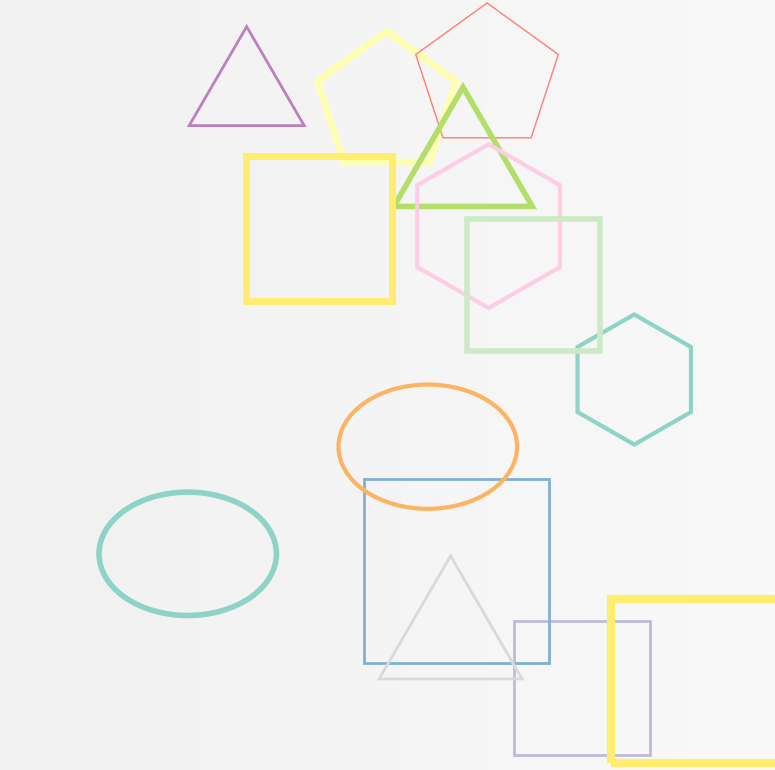[{"shape": "oval", "thickness": 2, "radius": 0.57, "center": [0.242, 0.281]}, {"shape": "hexagon", "thickness": 1.5, "radius": 0.42, "center": [0.818, 0.507]}, {"shape": "pentagon", "thickness": 2.5, "radius": 0.47, "center": [0.499, 0.865]}, {"shape": "square", "thickness": 1, "radius": 0.44, "center": [0.751, 0.106]}, {"shape": "pentagon", "thickness": 0.5, "radius": 0.48, "center": [0.628, 0.899]}, {"shape": "square", "thickness": 1, "radius": 0.6, "center": [0.589, 0.258]}, {"shape": "oval", "thickness": 1.5, "radius": 0.58, "center": [0.552, 0.42]}, {"shape": "triangle", "thickness": 2, "radius": 0.52, "center": [0.597, 0.784]}, {"shape": "hexagon", "thickness": 1.5, "radius": 0.53, "center": [0.63, 0.706]}, {"shape": "triangle", "thickness": 1, "radius": 0.53, "center": [0.581, 0.172]}, {"shape": "triangle", "thickness": 1, "radius": 0.43, "center": [0.318, 0.88]}, {"shape": "square", "thickness": 2, "radius": 0.43, "center": [0.688, 0.63]}, {"shape": "square", "thickness": 3, "radius": 0.53, "center": [0.895, 0.116]}, {"shape": "square", "thickness": 2.5, "radius": 0.47, "center": [0.412, 0.703]}]